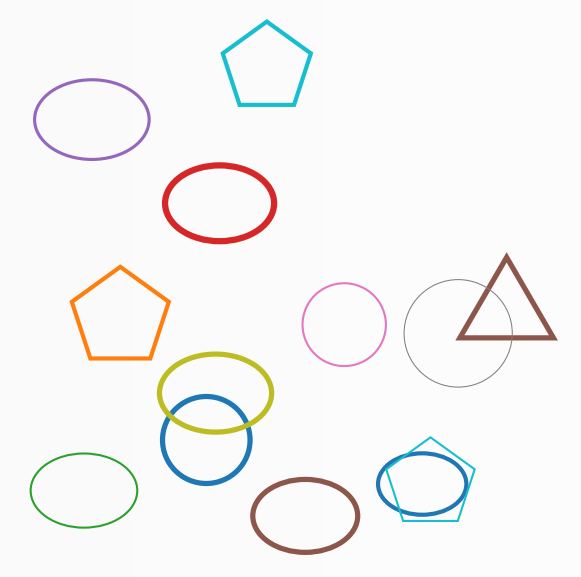[{"shape": "circle", "thickness": 2.5, "radius": 0.38, "center": [0.355, 0.237]}, {"shape": "oval", "thickness": 2, "radius": 0.38, "center": [0.726, 0.161]}, {"shape": "pentagon", "thickness": 2, "radius": 0.44, "center": [0.207, 0.449]}, {"shape": "oval", "thickness": 1, "radius": 0.46, "center": [0.144, 0.15]}, {"shape": "oval", "thickness": 3, "radius": 0.47, "center": [0.378, 0.647]}, {"shape": "oval", "thickness": 1.5, "radius": 0.49, "center": [0.158, 0.792]}, {"shape": "oval", "thickness": 2.5, "radius": 0.45, "center": [0.525, 0.106]}, {"shape": "triangle", "thickness": 2.5, "radius": 0.46, "center": [0.872, 0.461]}, {"shape": "circle", "thickness": 1, "radius": 0.36, "center": [0.592, 0.437]}, {"shape": "circle", "thickness": 0.5, "radius": 0.47, "center": [0.788, 0.422]}, {"shape": "oval", "thickness": 2.5, "radius": 0.48, "center": [0.371, 0.318]}, {"shape": "pentagon", "thickness": 1, "radius": 0.4, "center": [0.741, 0.162]}, {"shape": "pentagon", "thickness": 2, "radius": 0.4, "center": [0.459, 0.882]}]